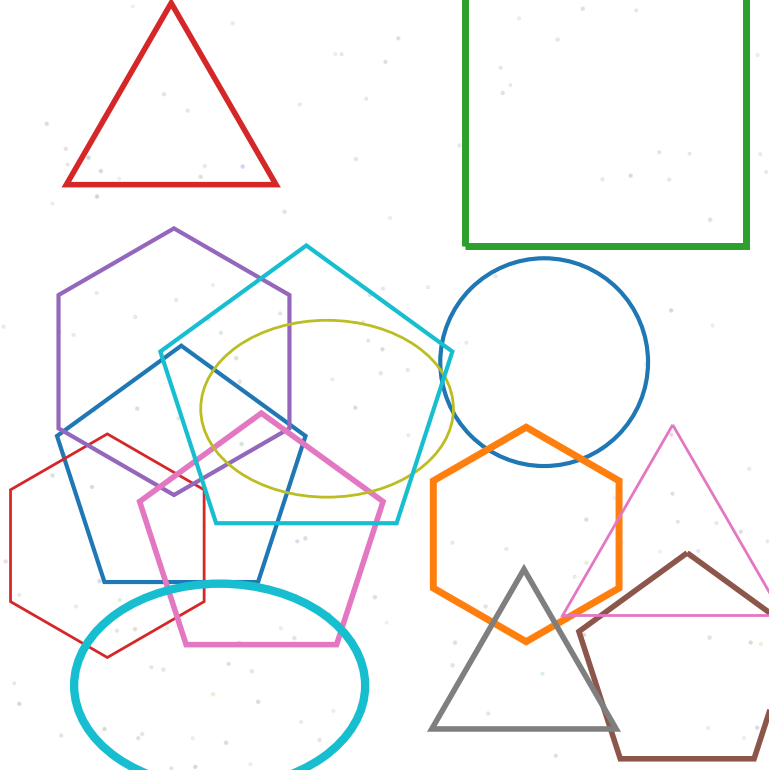[{"shape": "circle", "thickness": 1.5, "radius": 0.67, "center": [0.707, 0.53]}, {"shape": "pentagon", "thickness": 1.5, "radius": 0.85, "center": [0.235, 0.381]}, {"shape": "hexagon", "thickness": 2.5, "radius": 0.7, "center": [0.683, 0.306]}, {"shape": "square", "thickness": 2.5, "radius": 0.91, "center": [0.786, 0.862]}, {"shape": "triangle", "thickness": 2, "radius": 0.79, "center": [0.222, 0.839]}, {"shape": "hexagon", "thickness": 1, "radius": 0.73, "center": [0.139, 0.291]}, {"shape": "hexagon", "thickness": 1.5, "radius": 0.87, "center": [0.226, 0.53]}, {"shape": "pentagon", "thickness": 2, "radius": 0.74, "center": [0.892, 0.134]}, {"shape": "triangle", "thickness": 1, "radius": 0.83, "center": [0.874, 0.283]}, {"shape": "pentagon", "thickness": 2, "radius": 0.83, "center": [0.339, 0.297]}, {"shape": "triangle", "thickness": 2, "radius": 0.69, "center": [0.68, 0.122]}, {"shape": "oval", "thickness": 1, "radius": 0.82, "center": [0.425, 0.469]}, {"shape": "pentagon", "thickness": 1.5, "radius": 1.0, "center": [0.398, 0.482]}, {"shape": "oval", "thickness": 3, "radius": 0.94, "center": [0.285, 0.11]}]